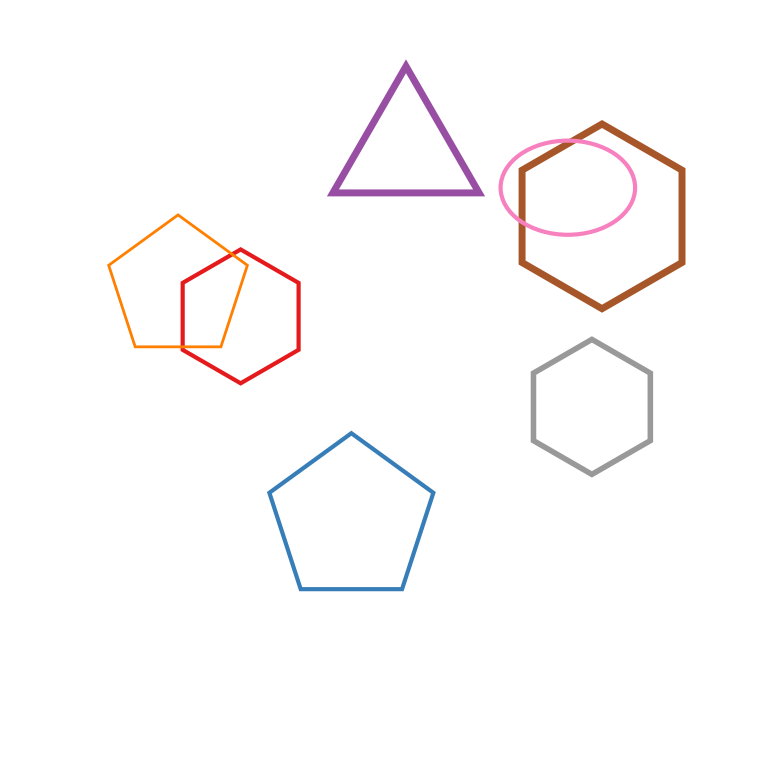[{"shape": "hexagon", "thickness": 1.5, "radius": 0.43, "center": [0.313, 0.589]}, {"shape": "pentagon", "thickness": 1.5, "radius": 0.56, "center": [0.456, 0.325]}, {"shape": "triangle", "thickness": 2.5, "radius": 0.55, "center": [0.527, 0.804]}, {"shape": "pentagon", "thickness": 1, "radius": 0.47, "center": [0.231, 0.626]}, {"shape": "hexagon", "thickness": 2.5, "radius": 0.6, "center": [0.782, 0.719]}, {"shape": "oval", "thickness": 1.5, "radius": 0.44, "center": [0.737, 0.756]}, {"shape": "hexagon", "thickness": 2, "radius": 0.44, "center": [0.769, 0.472]}]